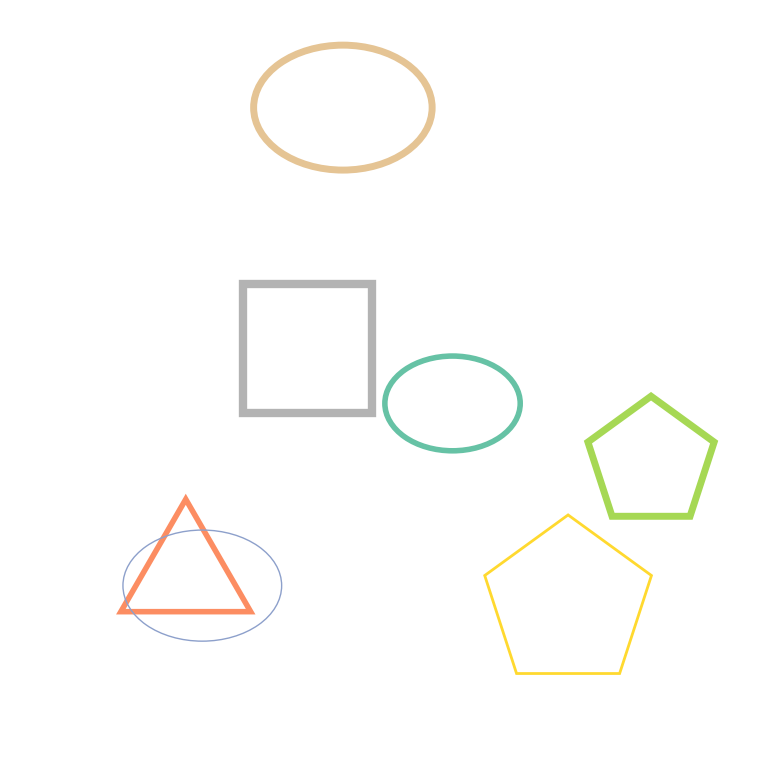[{"shape": "oval", "thickness": 2, "radius": 0.44, "center": [0.588, 0.476]}, {"shape": "triangle", "thickness": 2, "radius": 0.49, "center": [0.241, 0.254]}, {"shape": "oval", "thickness": 0.5, "radius": 0.52, "center": [0.263, 0.239]}, {"shape": "pentagon", "thickness": 2.5, "radius": 0.43, "center": [0.846, 0.399]}, {"shape": "pentagon", "thickness": 1, "radius": 0.57, "center": [0.738, 0.217]}, {"shape": "oval", "thickness": 2.5, "radius": 0.58, "center": [0.445, 0.86]}, {"shape": "square", "thickness": 3, "radius": 0.42, "center": [0.399, 0.548]}]